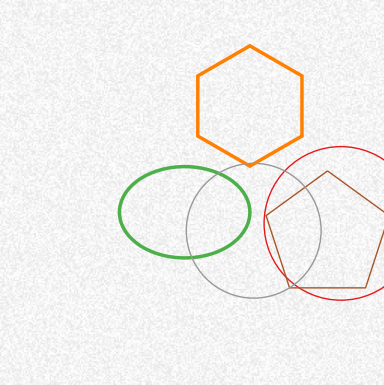[{"shape": "circle", "thickness": 1, "radius": 1.0, "center": [0.885, 0.42]}, {"shape": "oval", "thickness": 2.5, "radius": 0.85, "center": [0.48, 0.449]}, {"shape": "hexagon", "thickness": 2.5, "radius": 0.78, "center": [0.649, 0.725]}, {"shape": "pentagon", "thickness": 1, "radius": 0.84, "center": [0.851, 0.388]}, {"shape": "circle", "thickness": 1, "radius": 0.88, "center": [0.659, 0.401]}]